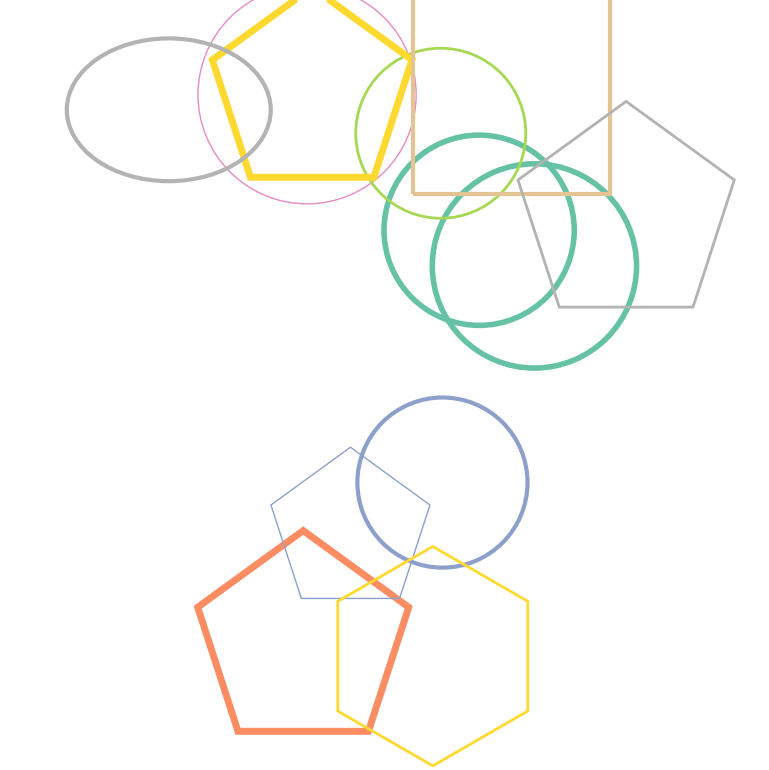[{"shape": "circle", "thickness": 2, "radius": 0.66, "center": [0.694, 0.655]}, {"shape": "circle", "thickness": 2, "radius": 0.62, "center": [0.622, 0.701]}, {"shape": "pentagon", "thickness": 2.5, "radius": 0.72, "center": [0.394, 0.167]}, {"shape": "circle", "thickness": 1.5, "radius": 0.55, "center": [0.575, 0.373]}, {"shape": "pentagon", "thickness": 0.5, "radius": 0.54, "center": [0.455, 0.311]}, {"shape": "circle", "thickness": 0.5, "radius": 0.71, "center": [0.399, 0.877]}, {"shape": "circle", "thickness": 1, "radius": 0.55, "center": [0.572, 0.827]}, {"shape": "hexagon", "thickness": 1, "radius": 0.71, "center": [0.562, 0.148]}, {"shape": "pentagon", "thickness": 2.5, "radius": 0.68, "center": [0.405, 0.88]}, {"shape": "square", "thickness": 1.5, "radius": 0.64, "center": [0.664, 0.876]}, {"shape": "oval", "thickness": 1.5, "radius": 0.66, "center": [0.219, 0.857]}, {"shape": "pentagon", "thickness": 1, "radius": 0.74, "center": [0.813, 0.721]}]